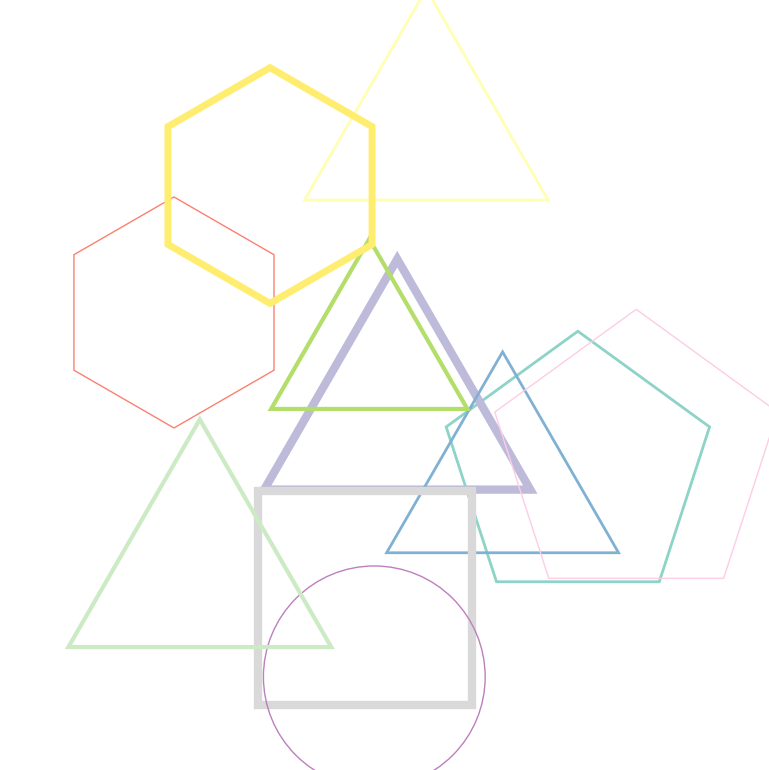[{"shape": "pentagon", "thickness": 1, "radius": 0.9, "center": [0.75, 0.39]}, {"shape": "triangle", "thickness": 1, "radius": 0.91, "center": [0.554, 0.832]}, {"shape": "triangle", "thickness": 3, "radius": 1.0, "center": [0.516, 0.464]}, {"shape": "hexagon", "thickness": 0.5, "radius": 0.75, "center": [0.226, 0.594]}, {"shape": "triangle", "thickness": 1, "radius": 0.87, "center": [0.653, 0.369]}, {"shape": "triangle", "thickness": 1.5, "radius": 0.74, "center": [0.48, 0.542]}, {"shape": "pentagon", "thickness": 0.5, "radius": 0.97, "center": [0.826, 0.405]}, {"shape": "square", "thickness": 3, "radius": 0.69, "center": [0.474, 0.224]}, {"shape": "circle", "thickness": 0.5, "radius": 0.72, "center": [0.486, 0.121]}, {"shape": "triangle", "thickness": 1.5, "radius": 0.99, "center": [0.259, 0.258]}, {"shape": "hexagon", "thickness": 2.5, "radius": 0.77, "center": [0.351, 0.759]}]